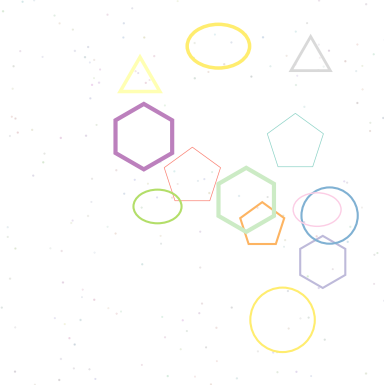[{"shape": "pentagon", "thickness": 0.5, "radius": 0.38, "center": [0.767, 0.629]}, {"shape": "triangle", "thickness": 2.5, "radius": 0.3, "center": [0.364, 0.792]}, {"shape": "hexagon", "thickness": 1.5, "radius": 0.34, "center": [0.838, 0.32]}, {"shape": "pentagon", "thickness": 0.5, "radius": 0.38, "center": [0.5, 0.541]}, {"shape": "circle", "thickness": 1.5, "radius": 0.37, "center": [0.856, 0.44]}, {"shape": "pentagon", "thickness": 1.5, "radius": 0.3, "center": [0.681, 0.415]}, {"shape": "oval", "thickness": 1.5, "radius": 0.31, "center": [0.409, 0.464]}, {"shape": "oval", "thickness": 1, "radius": 0.31, "center": [0.824, 0.456]}, {"shape": "triangle", "thickness": 2, "radius": 0.3, "center": [0.807, 0.846]}, {"shape": "hexagon", "thickness": 3, "radius": 0.42, "center": [0.374, 0.645]}, {"shape": "hexagon", "thickness": 3, "radius": 0.42, "center": [0.64, 0.481]}, {"shape": "circle", "thickness": 1.5, "radius": 0.42, "center": [0.734, 0.169]}, {"shape": "oval", "thickness": 2.5, "radius": 0.41, "center": [0.567, 0.88]}]